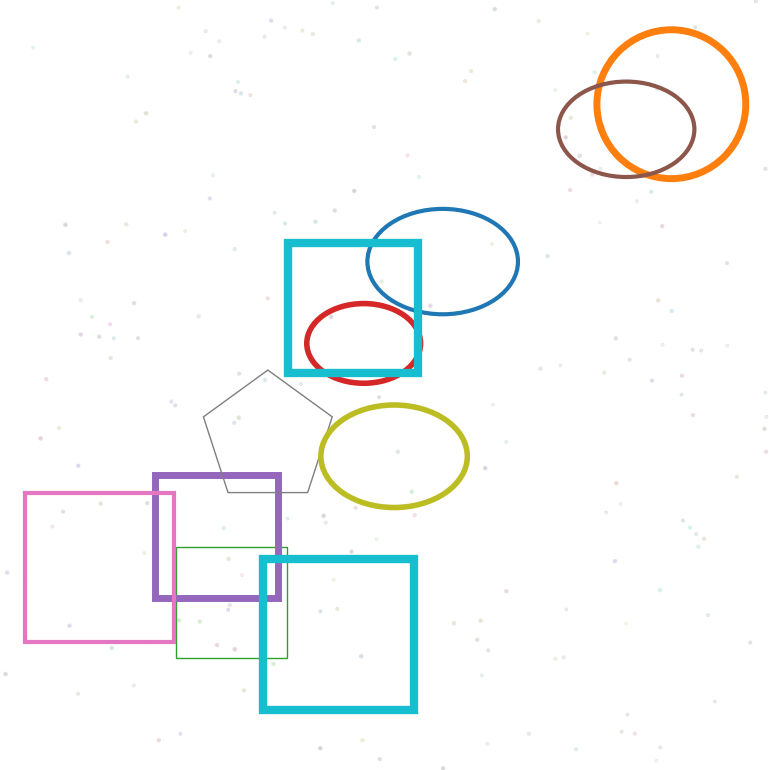[{"shape": "oval", "thickness": 1.5, "radius": 0.49, "center": [0.575, 0.66]}, {"shape": "circle", "thickness": 2.5, "radius": 0.48, "center": [0.872, 0.865]}, {"shape": "square", "thickness": 0.5, "radius": 0.36, "center": [0.301, 0.217]}, {"shape": "oval", "thickness": 2, "radius": 0.37, "center": [0.472, 0.554]}, {"shape": "square", "thickness": 2.5, "radius": 0.4, "center": [0.282, 0.303]}, {"shape": "oval", "thickness": 1.5, "radius": 0.44, "center": [0.813, 0.832]}, {"shape": "square", "thickness": 1.5, "radius": 0.49, "center": [0.129, 0.263]}, {"shape": "pentagon", "thickness": 0.5, "radius": 0.44, "center": [0.348, 0.431]}, {"shape": "oval", "thickness": 2, "radius": 0.48, "center": [0.512, 0.407]}, {"shape": "square", "thickness": 3, "radius": 0.49, "center": [0.439, 0.176]}, {"shape": "square", "thickness": 3, "radius": 0.42, "center": [0.458, 0.6]}]